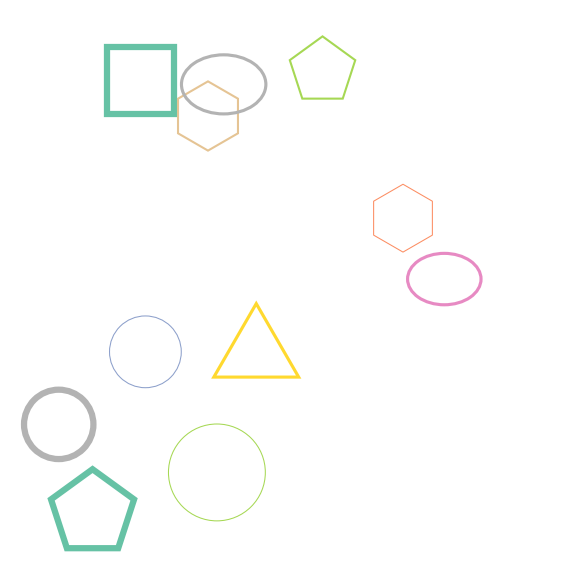[{"shape": "pentagon", "thickness": 3, "radius": 0.38, "center": [0.16, 0.111]}, {"shape": "square", "thickness": 3, "radius": 0.29, "center": [0.243, 0.859]}, {"shape": "hexagon", "thickness": 0.5, "radius": 0.29, "center": [0.698, 0.621]}, {"shape": "circle", "thickness": 0.5, "radius": 0.31, "center": [0.252, 0.39]}, {"shape": "oval", "thickness": 1.5, "radius": 0.32, "center": [0.769, 0.516]}, {"shape": "pentagon", "thickness": 1, "radius": 0.3, "center": [0.558, 0.877]}, {"shape": "circle", "thickness": 0.5, "radius": 0.42, "center": [0.376, 0.181]}, {"shape": "triangle", "thickness": 1.5, "radius": 0.42, "center": [0.444, 0.389]}, {"shape": "hexagon", "thickness": 1, "radius": 0.3, "center": [0.36, 0.798]}, {"shape": "oval", "thickness": 1.5, "radius": 0.37, "center": [0.387, 0.853]}, {"shape": "circle", "thickness": 3, "radius": 0.3, "center": [0.102, 0.264]}]